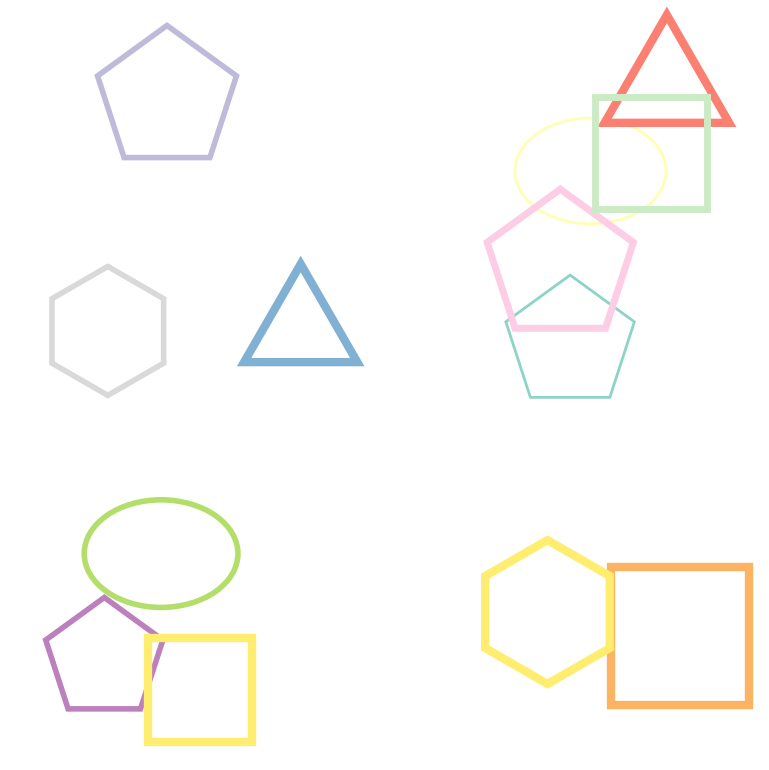[{"shape": "pentagon", "thickness": 1, "radius": 0.44, "center": [0.74, 0.555]}, {"shape": "oval", "thickness": 1, "radius": 0.49, "center": [0.767, 0.778]}, {"shape": "pentagon", "thickness": 2, "radius": 0.47, "center": [0.217, 0.872]}, {"shape": "triangle", "thickness": 3, "radius": 0.47, "center": [0.866, 0.887]}, {"shape": "triangle", "thickness": 3, "radius": 0.42, "center": [0.391, 0.572]}, {"shape": "square", "thickness": 3, "radius": 0.45, "center": [0.883, 0.174]}, {"shape": "oval", "thickness": 2, "radius": 0.5, "center": [0.209, 0.281]}, {"shape": "pentagon", "thickness": 2.5, "radius": 0.5, "center": [0.728, 0.654]}, {"shape": "hexagon", "thickness": 2, "radius": 0.42, "center": [0.14, 0.57]}, {"shape": "pentagon", "thickness": 2, "radius": 0.4, "center": [0.135, 0.144]}, {"shape": "square", "thickness": 2.5, "radius": 0.37, "center": [0.846, 0.801]}, {"shape": "square", "thickness": 3, "radius": 0.34, "center": [0.26, 0.104]}, {"shape": "hexagon", "thickness": 3, "radius": 0.47, "center": [0.711, 0.205]}]